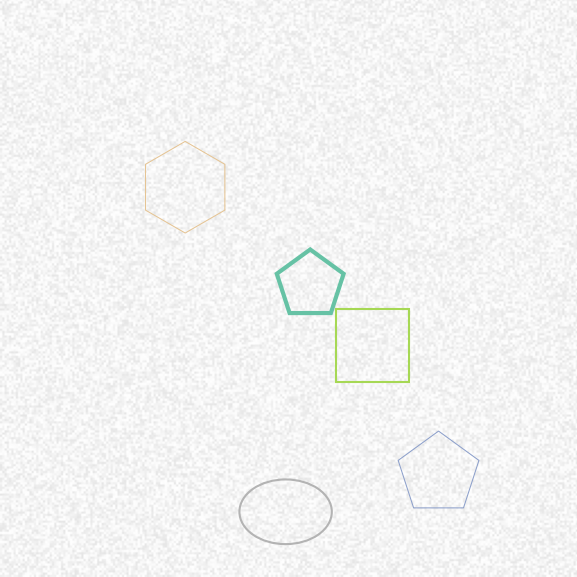[{"shape": "pentagon", "thickness": 2, "radius": 0.3, "center": [0.537, 0.506]}, {"shape": "pentagon", "thickness": 0.5, "radius": 0.37, "center": [0.759, 0.179]}, {"shape": "square", "thickness": 1, "radius": 0.32, "center": [0.645, 0.401]}, {"shape": "hexagon", "thickness": 0.5, "radius": 0.4, "center": [0.321, 0.675]}, {"shape": "oval", "thickness": 1, "radius": 0.4, "center": [0.495, 0.113]}]